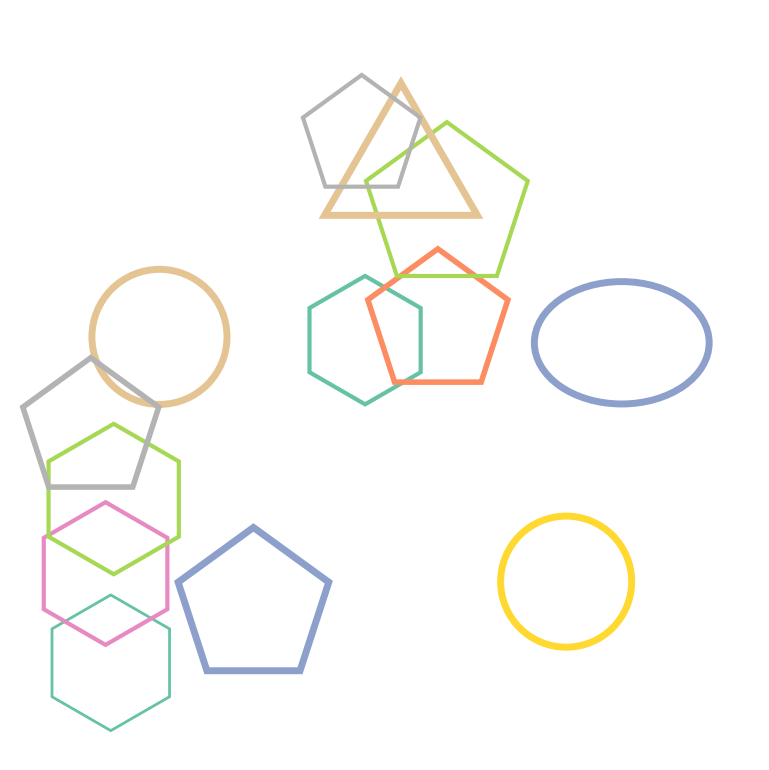[{"shape": "hexagon", "thickness": 1.5, "radius": 0.42, "center": [0.474, 0.558]}, {"shape": "hexagon", "thickness": 1, "radius": 0.44, "center": [0.144, 0.139]}, {"shape": "pentagon", "thickness": 2, "radius": 0.48, "center": [0.569, 0.581]}, {"shape": "oval", "thickness": 2.5, "radius": 0.57, "center": [0.807, 0.555]}, {"shape": "pentagon", "thickness": 2.5, "radius": 0.51, "center": [0.329, 0.212]}, {"shape": "hexagon", "thickness": 1.5, "radius": 0.46, "center": [0.137, 0.255]}, {"shape": "hexagon", "thickness": 1.5, "radius": 0.49, "center": [0.148, 0.352]}, {"shape": "pentagon", "thickness": 1.5, "radius": 0.55, "center": [0.58, 0.731]}, {"shape": "circle", "thickness": 2.5, "radius": 0.43, "center": [0.735, 0.245]}, {"shape": "circle", "thickness": 2.5, "radius": 0.44, "center": [0.207, 0.562]}, {"shape": "triangle", "thickness": 2.5, "radius": 0.57, "center": [0.521, 0.778]}, {"shape": "pentagon", "thickness": 2, "radius": 0.46, "center": [0.118, 0.443]}, {"shape": "pentagon", "thickness": 1.5, "radius": 0.4, "center": [0.47, 0.822]}]